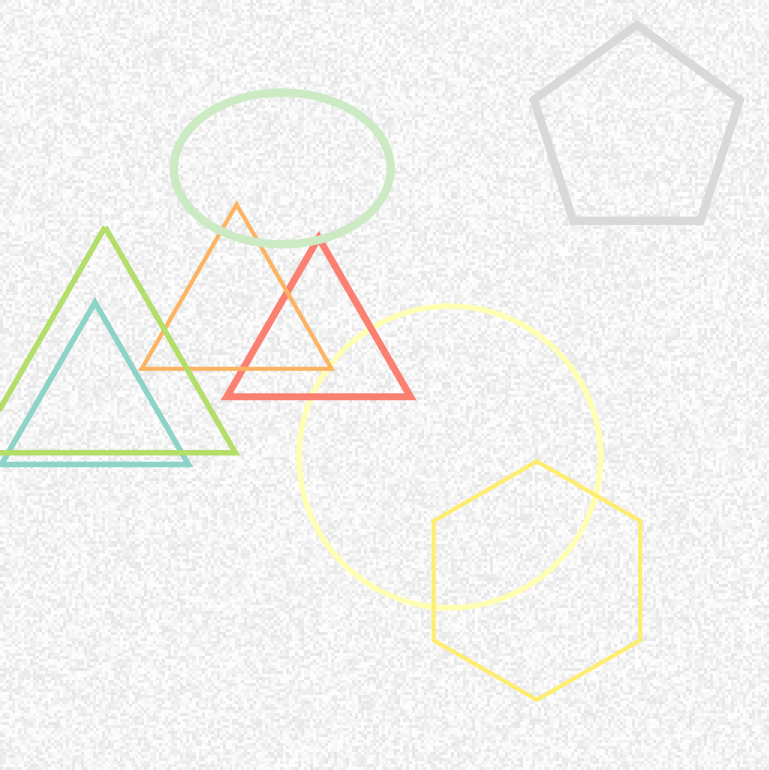[{"shape": "triangle", "thickness": 2, "radius": 0.7, "center": [0.123, 0.467]}, {"shape": "circle", "thickness": 2, "radius": 0.98, "center": [0.584, 0.407]}, {"shape": "triangle", "thickness": 2.5, "radius": 0.69, "center": [0.414, 0.554]}, {"shape": "triangle", "thickness": 1.5, "radius": 0.71, "center": [0.307, 0.592]}, {"shape": "triangle", "thickness": 2, "radius": 0.98, "center": [0.136, 0.51]}, {"shape": "pentagon", "thickness": 3, "radius": 0.7, "center": [0.827, 0.827]}, {"shape": "oval", "thickness": 3, "radius": 0.7, "center": [0.367, 0.781]}, {"shape": "hexagon", "thickness": 1.5, "radius": 0.77, "center": [0.697, 0.246]}]